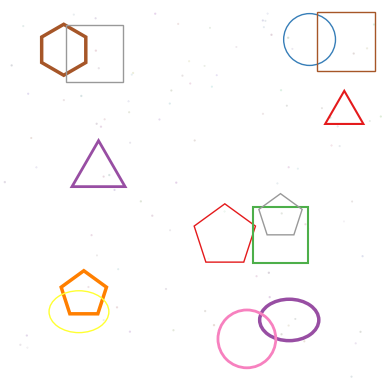[{"shape": "triangle", "thickness": 1.5, "radius": 0.29, "center": [0.894, 0.707]}, {"shape": "pentagon", "thickness": 1, "radius": 0.42, "center": [0.584, 0.387]}, {"shape": "circle", "thickness": 1, "radius": 0.34, "center": [0.804, 0.897]}, {"shape": "square", "thickness": 1.5, "radius": 0.36, "center": [0.729, 0.389]}, {"shape": "triangle", "thickness": 2, "radius": 0.4, "center": [0.256, 0.555]}, {"shape": "oval", "thickness": 2.5, "radius": 0.38, "center": [0.751, 0.169]}, {"shape": "pentagon", "thickness": 2.5, "radius": 0.31, "center": [0.218, 0.235]}, {"shape": "oval", "thickness": 1, "radius": 0.39, "center": [0.205, 0.19]}, {"shape": "square", "thickness": 1, "radius": 0.38, "center": [0.899, 0.892]}, {"shape": "hexagon", "thickness": 2.5, "radius": 0.33, "center": [0.166, 0.871]}, {"shape": "circle", "thickness": 2, "radius": 0.38, "center": [0.641, 0.12]}, {"shape": "pentagon", "thickness": 1, "radius": 0.3, "center": [0.729, 0.438]}, {"shape": "square", "thickness": 1, "radius": 0.37, "center": [0.245, 0.861]}]